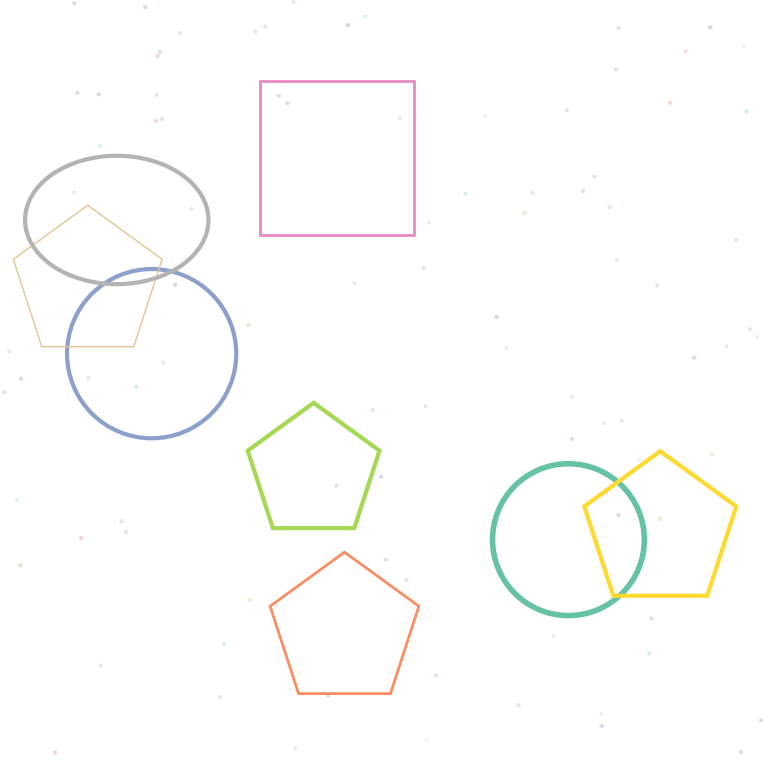[{"shape": "circle", "thickness": 2, "radius": 0.49, "center": [0.738, 0.299]}, {"shape": "pentagon", "thickness": 1, "radius": 0.51, "center": [0.447, 0.181]}, {"shape": "circle", "thickness": 1.5, "radius": 0.55, "center": [0.197, 0.541]}, {"shape": "square", "thickness": 1, "radius": 0.5, "center": [0.437, 0.795]}, {"shape": "pentagon", "thickness": 1.5, "radius": 0.45, "center": [0.407, 0.387]}, {"shape": "pentagon", "thickness": 1.5, "radius": 0.52, "center": [0.857, 0.31]}, {"shape": "pentagon", "thickness": 0.5, "radius": 0.51, "center": [0.114, 0.632]}, {"shape": "oval", "thickness": 1.5, "radius": 0.6, "center": [0.152, 0.714]}]